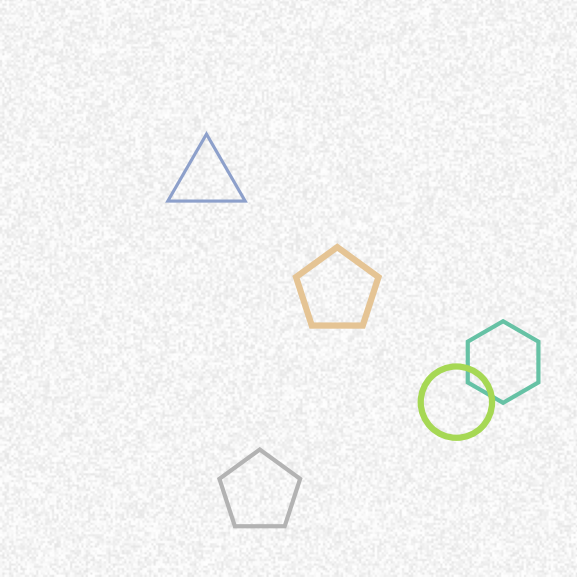[{"shape": "hexagon", "thickness": 2, "radius": 0.35, "center": [0.871, 0.372]}, {"shape": "triangle", "thickness": 1.5, "radius": 0.39, "center": [0.358, 0.69]}, {"shape": "circle", "thickness": 3, "radius": 0.31, "center": [0.79, 0.303]}, {"shape": "pentagon", "thickness": 3, "radius": 0.38, "center": [0.584, 0.496]}, {"shape": "pentagon", "thickness": 2, "radius": 0.37, "center": [0.45, 0.147]}]